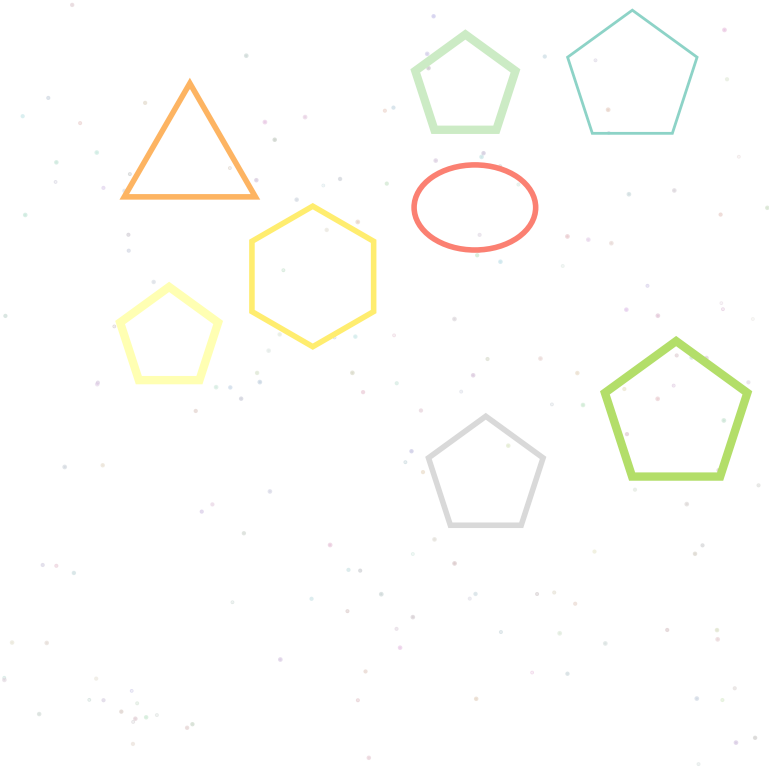[{"shape": "pentagon", "thickness": 1, "radius": 0.44, "center": [0.821, 0.898]}, {"shape": "pentagon", "thickness": 3, "radius": 0.33, "center": [0.22, 0.56]}, {"shape": "oval", "thickness": 2, "radius": 0.39, "center": [0.617, 0.731]}, {"shape": "triangle", "thickness": 2, "radius": 0.49, "center": [0.247, 0.793]}, {"shape": "pentagon", "thickness": 3, "radius": 0.49, "center": [0.878, 0.46]}, {"shape": "pentagon", "thickness": 2, "radius": 0.39, "center": [0.631, 0.381]}, {"shape": "pentagon", "thickness": 3, "radius": 0.34, "center": [0.604, 0.887]}, {"shape": "hexagon", "thickness": 2, "radius": 0.46, "center": [0.406, 0.641]}]